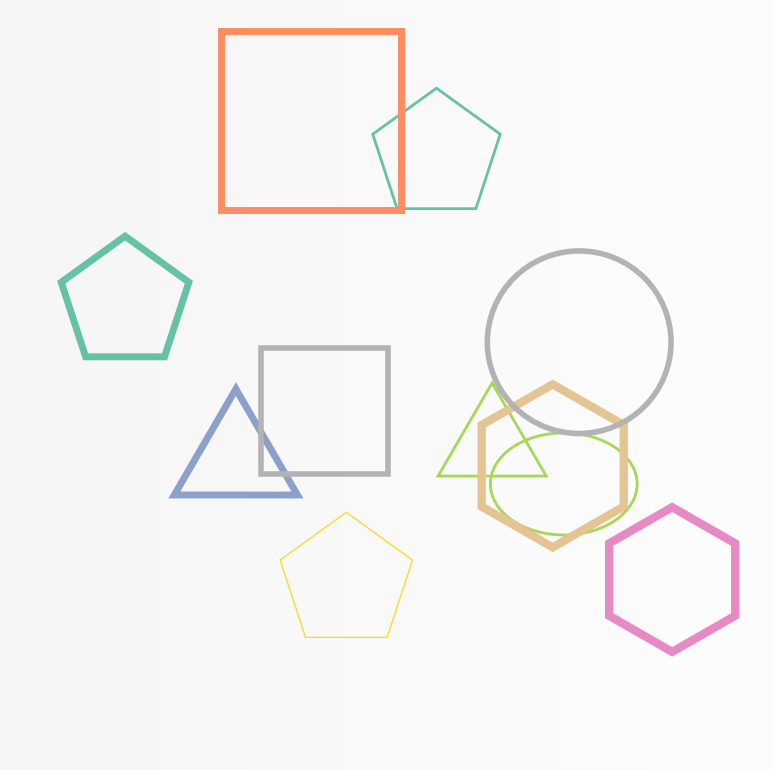[{"shape": "pentagon", "thickness": 1, "radius": 0.43, "center": [0.563, 0.799]}, {"shape": "pentagon", "thickness": 2.5, "radius": 0.43, "center": [0.161, 0.607]}, {"shape": "square", "thickness": 2.5, "radius": 0.58, "center": [0.401, 0.844]}, {"shape": "triangle", "thickness": 2.5, "radius": 0.46, "center": [0.304, 0.403]}, {"shape": "hexagon", "thickness": 3, "radius": 0.47, "center": [0.867, 0.247]}, {"shape": "triangle", "thickness": 1, "radius": 0.4, "center": [0.635, 0.422]}, {"shape": "oval", "thickness": 1, "radius": 0.47, "center": [0.727, 0.372]}, {"shape": "pentagon", "thickness": 0.5, "radius": 0.45, "center": [0.447, 0.245]}, {"shape": "hexagon", "thickness": 3, "radius": 0.53, "center": [0.713, 0.395]}, {"shape": "circle", "thickness": 2, "radius": 0.59, "center": [0.747, 0.556]}, {"shape": "square", "thickness": 2, "radius": 0.41, "center": [0.418, 0.467]}]